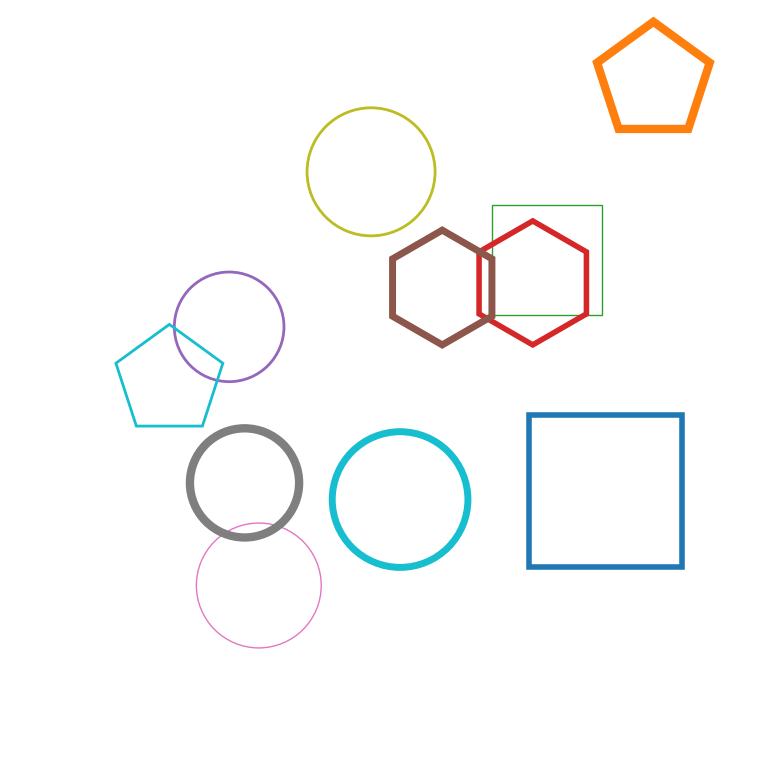[{"shape": "square", "thickness": 2, "radius": 0.5, "center": [0.786, 0.362]}, {"shape": "pentagon", "thickness": 3, "radius": 0.38, "center": [0.849, 0.895]}, {"shape": "square", "thickness": 0.5, "radius": 0.36, "center": [0.71, 0.662]}, {"shape": "hexagon", "thickness": 2, "radius": 0.4, "center": [0.692, 0.633]}, {"shape": "circle", "thickness": 1, "radius": 0.36, "center": [0.298, 0.576]}, {"shape": "hexagon", "thickness": 2.5, "radius": 0.37, "center": [0.574, 0.627]}, {"shape": "circle", "thickness": 0.5, "radius": 0.41, "center": [0.336, 0.24]}, {"shape": "circle", "thickness": 3, "radius": 0.35, "center": [0.318, 0.373]}, {"shape": "circle", "thickness": 1, "radius": 0.42, "center": [0.482, 0.777]}, {"shape": "circle", "thickness": 2.5, "radius": 0.44, "center": [0.52, 0.351]}, {"shape": "pentagon", "thickness": 1, "radius": 0.37, "center": [0.22, 0.506]}]